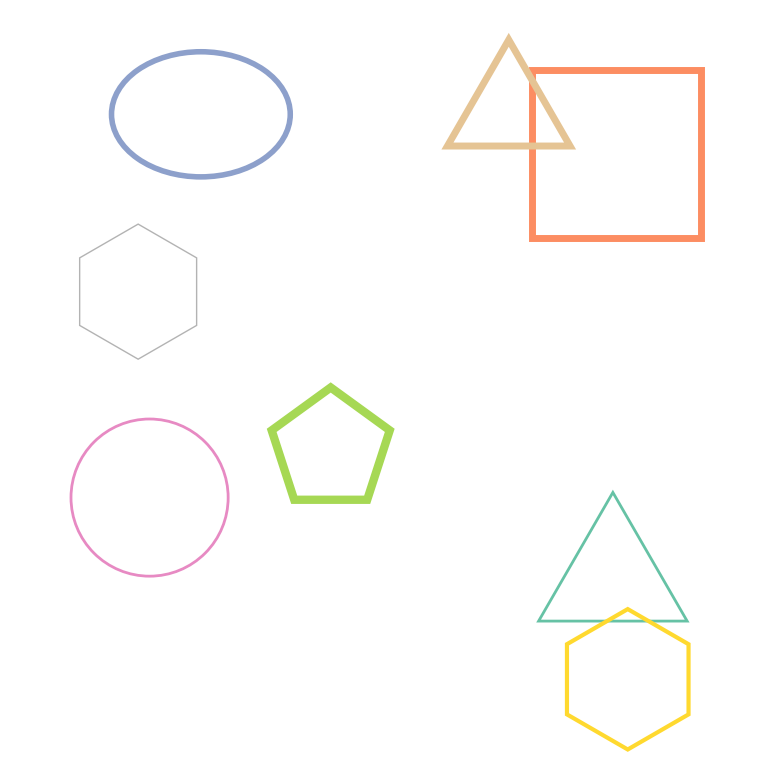[{"shape": "triangle", "thickness": 1, "radius": 0.56, "center": [0.796, 0.249]}, {"shape": "square", "thickness": 2.5, "radius": 0.55, "center": [0.801, 0.8]}, {"shape": "oval", "thickness": 2, "radius": 0.58, "center": [0.261, 0.852]}, {"shape": "circle", "thickness": 1, "radius": 0.51, "center": [0.194, 0.354]}, {"shape": "pentagon", "thickness": 3, "radius": 0.4, "center": [0.429, 0.416]}, {"shape": "hexagon", "thickness": 1.5, "radius": 0.46, "center": [0.815, 0.118]}, {"shape": "triangle", "thickness": 2.5, "radius": 0.46, "center": [0.661, 0.856]}, {"shape": "hexagon", "thickness": 0.5, "radius": 0.44, "center": [0.179, 0.621]}]